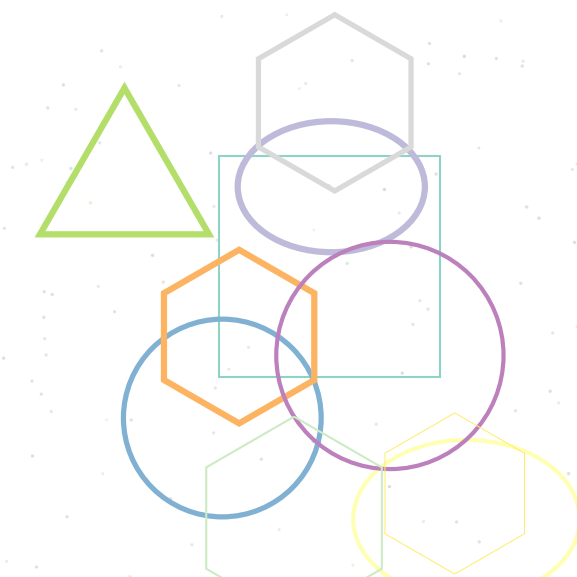[{"shape": "square", "thickness": 1, "radius": 0.96, "center": [0.571, 0.537]}, {"shape": "oval", "thickness": 2, "radius": 0.98, "center": [0.808, 0.1]}, {"shape": "oval", "thickness": 3, "radius": 0.81, "center": [0.574, 0.676]}, {"shape": "circle", "thickness": 2.5, "radius": 0.86, "center": [0.385, 0.275]}, {"shape": "hexagon", "thickness": 3, "radius": 0.75, "center": [0.414, 0.416]}, {"shape": "triangle", "thickness": 3, "radius": 0.84, "center": [0.216, 0.678]}, {"shape": "hexagon", "thickness": 2.5, "radius": 0.76, "center": [0.58, 0.821]}, {"shape": "circle", "thickness": 2, "radius": 0.98, "center": [0.675, 0.384]}, {"shape": "hexagon", "thickness": 1, "radius": 0.88, "center": [0.509, 0.102]}, {"shape": "hexagon", "thickness": 0.5, "radius": 0.7, "center": [0.787, 0.145]}]